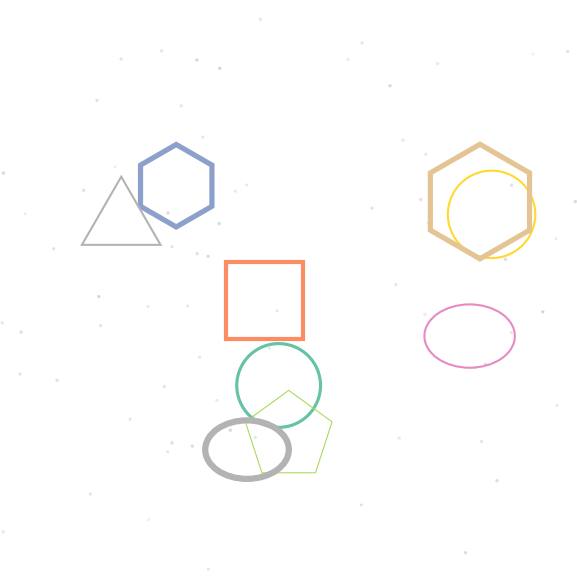[{"shape": "circle", "thickness": 1.5, "radius": 0.36, "center": [0.482, 0.332]}, {"shape": "square", "thickness": 2, "radius": 0.34, "center": [0.458, 0.478]}, {"shape": "hexagon", "thickness": 2.5, "radius": 0.36, "center": [0.305, 0.678]}, {"shape": "oval", "thickness": 1, "radius": 0.39, "center": [0.813, 0.417]}, {"shape": "pentagon", "thickness": 0.5, "radius": 0.39, "center": [0.5, 0.244]}, {"shape": "circle", "thickness": 1, "radius": 0.38, "center": [0.851, 0.628]}, {"shape": "hexagon", "thickness": 2.5, "radius": 0.5, "center": [0.831, 0.65]}, {"shape": "oval", "thickness": 3, "radius": 0.36, "center": [0.428, 0.221]}, {"shape": "triangle", "thickness": 1, "radius": 0.39, "center": [0.21, 0.614]}]